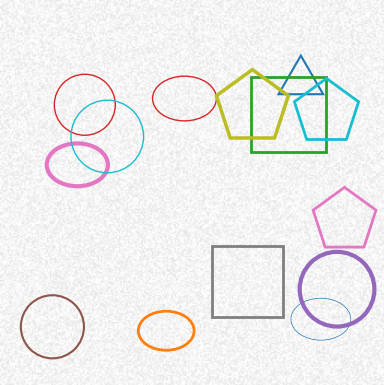[{"shape": "oval", "thickness": 0.5, "radius": 0.39, "center": [0.833, 0.171]}, {"shape": "triangle", "thickness": 1.5, "radius": 0.33, "center": [0.781, 0.789]}, {"shape": "oval", "thickness": 2, "radius": 0.36, "center": [0.432, 0.141]}, {"shape": "square", "thickness": 2, "radius": 0.49, "center": [0.749, 0.702]}, {"shape": "circle", "thickness": 1, "radius": 0.4, "center": [0.22, 0.728]}, {"shape": "oval", "thickness": 1, "radius": 0.41, "center": [0.479, 0.744]}, {"shape": "circle", "thickness": 3, "radius": 0.49, "center": [0.875, 0.249]}, {"shape": "circle", "thickness": 1.5, "radius": 0.41, "center": [0.136, 0.151]}, {"shape": "pentagon", "thickness": 2, "radius": 0.43, "center": [0.895, 0.428]}, {"shape": "oval", "thickness": 3, "radius": 0.4, "center": [0.201, 0.572]}, {"shape": "square", "thickness": 2, "radius": 0.46, "center": [0.642, 0.269]}, {"shape": "pentagon", "thickness": 2.5, "radius": 0.49, "center": [0.656, 0.721]}, {"shape": "circle", "thickness": 1, "radius": 0.47, "center": [0.279, 0.645]}, {"shape": "pentagon", "thickness": 2, "radius": 0.44, "center": [0.848, 0.709]}]